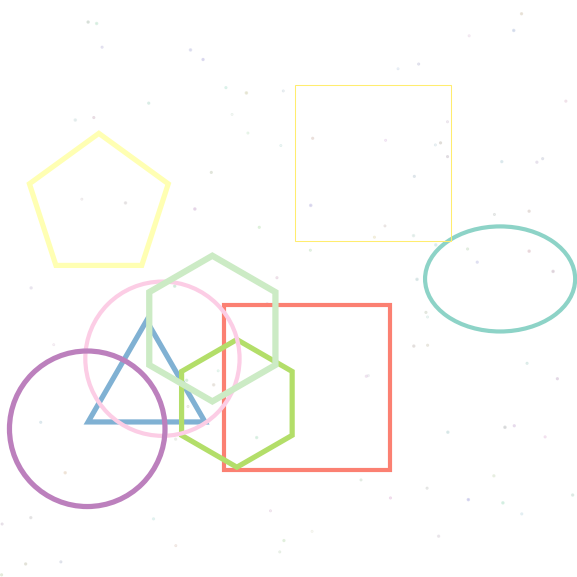[{"shape": "oval", "thickness": 2, "radius": 0.65, "center": [0.866, 0.516]}, {"shape": "pentagon", "thickness": 2.5, "radius": 0.63, "center": [0.171, 0.642]}, {"shape": "square", "thickness": 2, "radius": 0.72, "center": [0.531, 0.328]}, {"shape": "triangle", "thickness": 2.5, "radius": 0.58, "center": [0.254, 0.327]}, {"shape": "hexagon", "thickness": 2.5, "radius": 0.55, "center": [0.41, 0.301]}, {"shape": "circle", "thickness": 2, "radius": 0.67, "center": [0.281, 0.378]}, {"shape": "circle", "thickness": 2.5, "radius": 0.67, "center": [0.151, 0.257]}, {"shape": "hexagon", "thickness": 3, "radius": 0.63, "center": [0.368, 0.43]}, {"shape": "square", "thickness": 0.5, "radius": 0.68, "center": [0.646, 0.717]}]